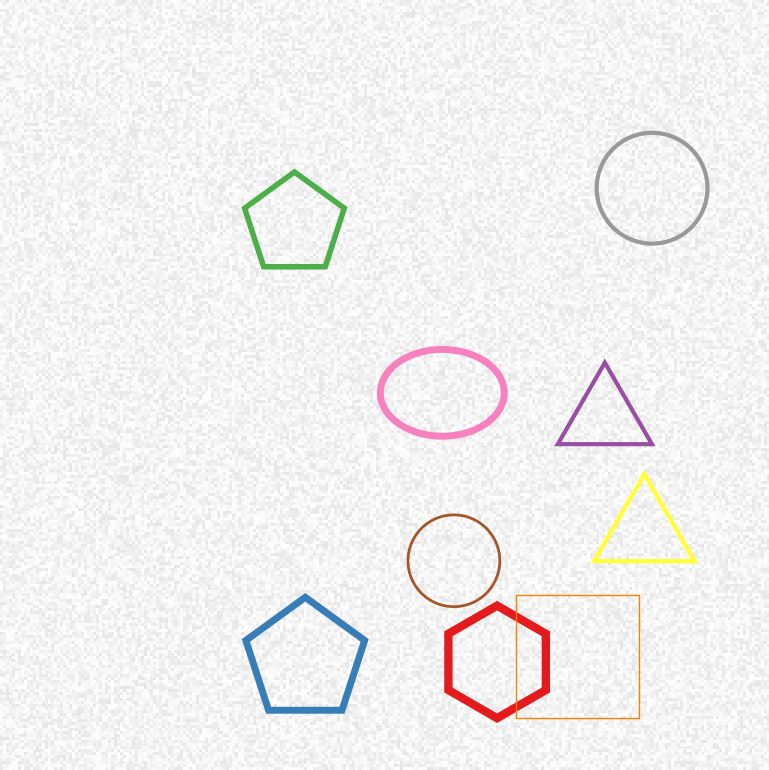[{"shape": "hexagon", "thickness": 3, "radius": 0.37, "center": [0.646, 0.14]}, {"shape": "pentagon", "thickness": 2.5, "radius": 0.41, "center": [0.396, 0.143]}, {"shape": "pentagon", "thickness": 2, "radius": 0.34, "center": [0.382, 0.709]}, {"shape": "triangle", "thickness": 1.5, "radius": 0.35, "center": [0.786, 0.458]}, {"shape": "square", "thickness": 0.5, "radius": 0.4, "center": [0.749, 0.148]}, {"shape": "triangle", "thickness": 1.5, "radius": 0.38, "center": [0.837, 0.309]}, {"shape": "circle", "thickness": 1, "radius": 0.3, "center": [0.589, 0.272]}, {"shape": "oval", "thickness": 2.5, "radius": 0.4, "center": [0.574, 0.49]}, {"shape": "circle", "thickness": 1.5, "radius": 0.36, "center": [0.847, 0.756]}]